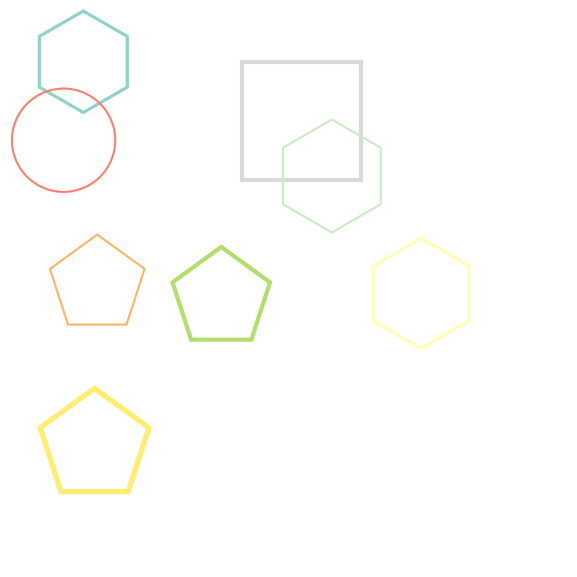[{"shape": "hexagon", "thickness": 1.5, "radius": 0.44, "center": [0.144, 0.892]}, {"shape": "hexagon", "thickness": 1.5, "radius": 0.48, "center": [0.729, 0.491]}, {"shape": "circle", "thickness": 1, "radius": 0.45, "center": [0.11, 0.756]}, {"shape": "pentagon", "thickness": 1, "radius": 0.43, "center": [0.168, 0.507]}, {"shape": "pentagon", "thickness": 2, "radius": 0.44, "center": [0.383, 0.483]}, {"shape": "square", "thickness": 2, "radius": 0.51, "center": [0.522, 0.79]}, {"shape": "hexagon", "thickness": 1, "radius": 0.49, "center": [0.575, 0.694]}, {"shape": "pentagon", "thickness": 2.5, "radius": 0.49, "center": [0.164, 0.228]}]